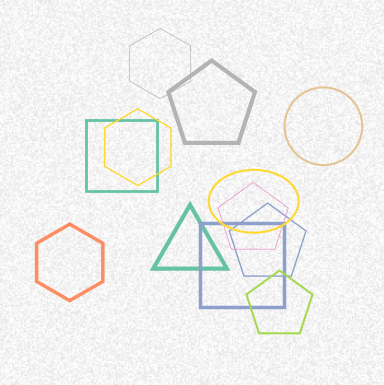[{"shape": "triangle", "thickness": 3, "radius": 0.55, "center": [0.494, 0.357]}, {"shape": "square", "thickness": 2, "radius": 0.46, "center": [0.315, 0.595]}, {"shape": "hexagon", "thickness": 2.5, "radius": 0.5, "center": [0.181, 0.319]}, {"shape": "pentagon", "thickness": 1, "radius": 0.52, "center": [0.695, 0.368]}, {"shape": "square", "thickness": 2.5, "radius": 0.54, "center": [0.629, 0.311]}, {"shape": "pentagon", "thickness": 0.5, "radius": 0.48, "center": [0.658, 0.43]}, {"shape": "pentagon", "thickness": 1.5, "radius": 0.45, "center": [0.726, 0.207]}, {"shape": "hexagon", "thickness": 1, "radius": 0.5, "center": [0.358, 0.618]}, {"shape": "oval", "thickness": 1.5, "radius": 0.58, "center": [0.659, 0.477]}, {"shape": "circle", "thickness": 1.5, "radius": 0.5, "center": [0.84, 0.672]}, {"shape": "pentagon", "thickness": 3, "radius": 0.59, "center": [0.55, 0.725]}, {"shape": "hexagon", "thickness": 0.5, "radius": 0.46, "center": [0.416, 0.835]}]